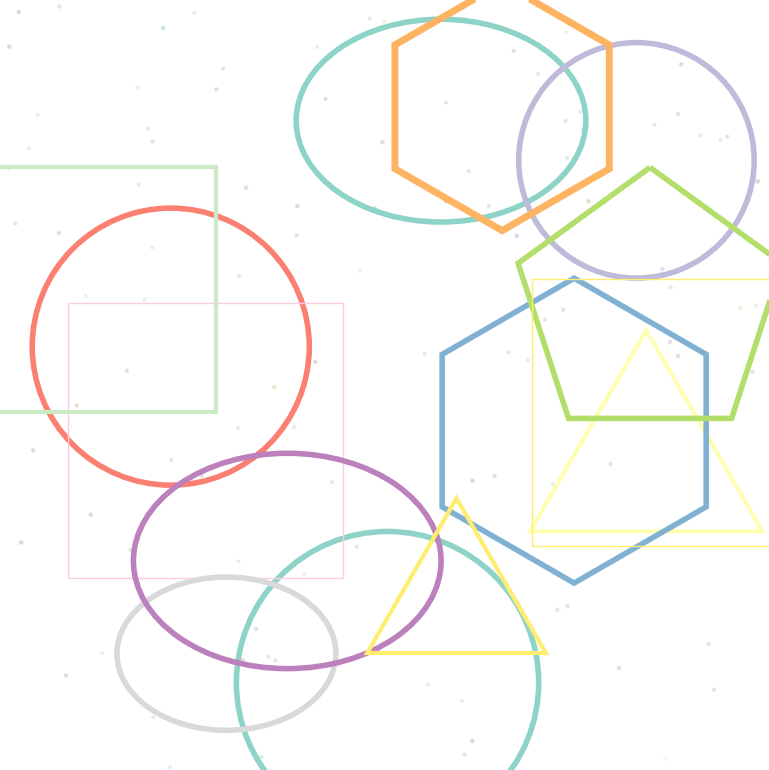[{"shape": "circle", "thickness": 2, "radius": 0.98, "center": [0.503, 0.113]}, {"shape": "oval", "thickness": 2, "radius": 0.94, "center": [0.573, 0.843]}, {"shape": "triangle", "thickness": 1.5, "radius": 0.87, "center": [0.839, 0.397]}, {"shape": "circle", "thickness": 2, "radius": 0.76, "center": [0.827, 0.792]}, {"shape": "circle", "thickness": 2, "radius": 0.9, "center": [0.222, 0.55]}, {"shape": "hexagon", "thickness": 2, "radius": 0.99, "center": [0.746, 0.441]}, {"shape": "hexagon", "thickness": 2.5, "radius": 0.8, "center": [0.652, 0.861]}, {"shape": "pentagon", "thickness": 2, "radius": 0.9, "center": [0.844, 0.602]}, {"shape": "square", "thickness": 0.5, "radius": 0.89, "center": [0.267, 0.428]}, {"shape": "oval", "thickness": 2, "radius": 0.71, "center": [0.294, 0.151]}, {"shape": "oval", "thickness": 2, "radius": 1.0, "center": [0.373, 0.272]}, {"shape": "square", "thickness": 1.5, "radius": 0.8, "center": [0.122, 0.624]}, {"shape": "triangle", "thickness": 1.5, "radius": 0.67, "center": [0.593, 0.219]}, {"shape": "square", "thickness": 0.5, "radius": 0.87, "center": [0.865, 0.465]}]